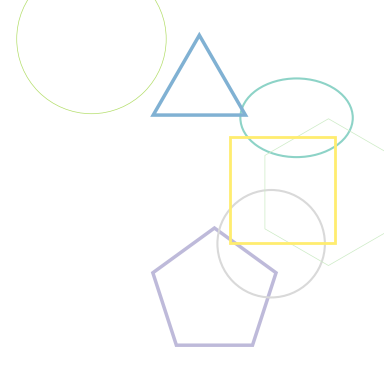[{"shape": "oval", "thickness": 1.5, "radius": 0.73, "center": [0.77, 0.694]}, {"shape": "pentagon", "thickness": 2.5, "radius": 0.84, "center": [0.557, 0.239]}, {"shape": "triangle", "thickness": 2.5, "radius": 0.69, "center": [0.518, 0.77]}, {"shape": "circle", "thickness": 0.5, "radius": 0.97, "center": [0.238, 0.899]}, {"shape": "circle", "thickness": 1.5, "radius": 0.7, "center": [0.704, 0.367]}, {"shape": "hexagon", "thickness": 0.5, "radius": 0.95, "center": [0.853, 0.501]}, {"shape": "square", "thickness": 2, "radius": 0.69, "center": [0.734, 0.507]}]